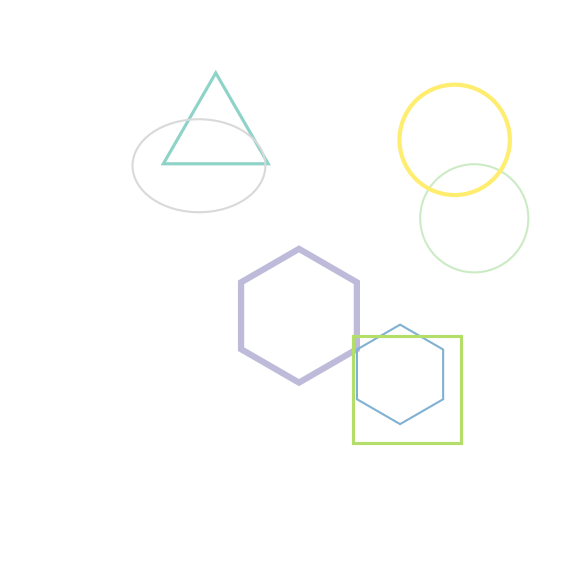[{"shape": "triangle", "thickness": 1.5, "radius": 0.52, "center": [0.374, 0.768]}, {"shape": "hexagon", "thickness": 3, "radius": 0.58, "center": [0.518, 0.452]}, {"shape": "hexagon", "thickness": 1, "radius": 0.43, "center": [0.693, 0.351]}, {"shape": "square", "thickness": 1.5, "radius": 0.47, "center": [0.705, 0.325]}, {"shape": "oval", "thickness": 1, "radius": 0.58, "center": [0.345, 0.712]}, {"shape": "circle", "thickness": 1, "radius": 0.47, "center": [0.821, 0.621]}, {"shape": "circle", "thickness": 2, "radius": 0.48, "center": [0.787, 0.757]}]